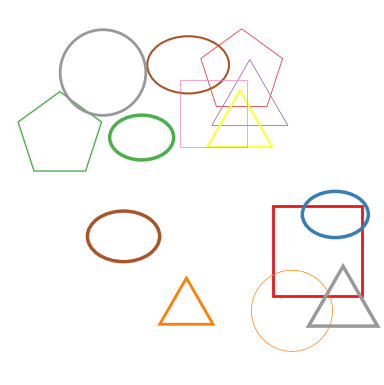[{"shape": "square", "thickness": 2, "radius": 0.58, "center": [0.825, 0.348]}, {"shape": "pentagon", "thickness": 0.5, "radius": 0.56, "center": [0.628, 0.813]}, {"shape": "oval", "thickness": 2.5, "radius": 0.43, "center": [0.871, 0.443]}, {"shape": "oval", "thickness": 2.5, "radius": 0.42, "center": [0.368, 0.643]}, {"shape": "pentagon", "thickness": 1, "radius": 0.57, "center": [0.155, 0.648]}, {"shape": "triangle", "thickness": 0.5, "radius": 0.57, "center": [0.649, 0.731]}, {"shape": "triangle", "thickness": 2, "radius": 0.4, "center": [0.484, 0.198]}, {"shape": "circle", "thickness": 0.5, "radius": 0.53, "center": [0.758, 0.193]}, {"shape": "triangle", "thickness": 1.5, "radius": 0.49, "center": [0.623, 0.667]}, {"shape": "oval", "thickness": 1.5, "radius": 0.53, "center": [0.489, 0.832]}, {"shape": "oval", "thickness": 2.5, "radius": 0.47, "center": [0.321, 0.386]}, {"shape": "square", "thickness": 0.5, "radius": 0.44, "center": [0.554, 0.705]}, {"shape": "circle", "thickness": 2, "radius": 0.56, "center": [0.268, 0.812]}, {"shape": "triangle", "thickness": 2.5, "radius": 0.52, "center": [0.891, 0.205]}]